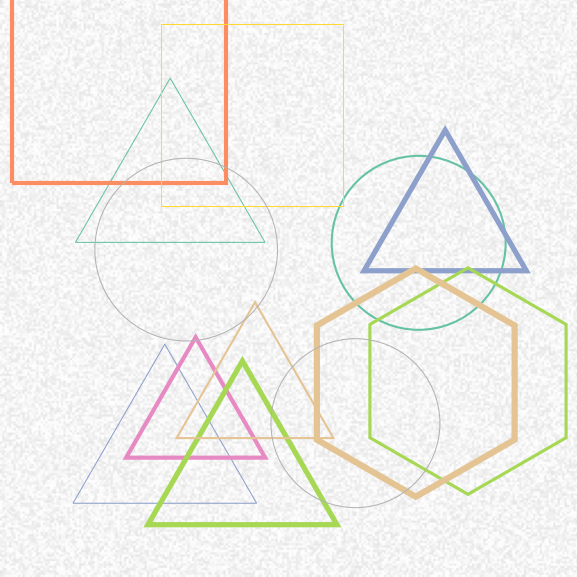[{"shape": "circle", "thickness": 1, "radius": 0.75, "center": [0.725, 0.579]}, {"shape": "triangle", "thickness": 0.5, "radius": 0.95, "center": [0.295, 0.674]}, {"shape": "square", "thickness": 2, "radius": 0.92, "center": [0.206, 0.867]}, {"shape": "triangle", "thickness": 2.5, "radius": 0.81, "center": [0.771, 0.611]}, {"shape": "triangle", "thickness": 0.5, "radius": 0.92, "center": [0.285, 0.22]}, {"shape": "triangle", "thickness": 2, "radius": 0.7, "center": [0.339, 0.276]}, {"shape": "triangle", "thickness": 2.5, "radius": 0.95, "center": [0.42, 0.185]}, {"shape": "hexagon", "thickness": 1.5, "radius": 0.98, "center": [0.81, 0.339]}, {"shape": "square", "thickness": 0.5, "radius": 0.79, "center": [0.436, 0.8]}, {"shape": "hexagon", "thickness": 3, "radius": 0.99, "center": [0.72, 0.337]}, {"shape": "triangle", "thickness": 1, "radius": 0.78, "center": [0.442, 0.319]}, {"shape": "circle", "thickness": 0.5, "radius": 0.79, "center": [0.322, 0.567]}, {"shape": "circle", "thickness": 0.5, "radius": 0.73, "center": [0.615, 0.266]}]